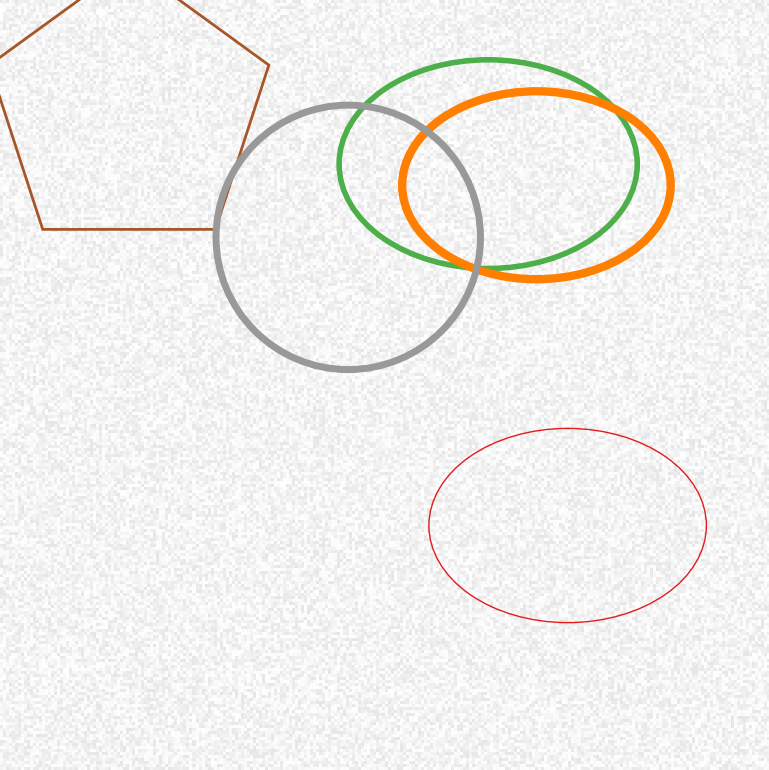[{"shape": "oval", "thickness": 0.5, "radius": 0.9, "center": [0.737, 0.318]}, {"shape": "oval", "thickness": 2, "radius": 0.97, "center": [0.634, 0.787]}, {"shape": "oval", "thickness": 3, "radius": 0.87, "center": [0.697, 0.759]}, {"shape": "pentagon", "thickness": 1, "radius": 0.95, "center": [0.168, 0.857]}, {"shape": "circle", "thickness": 2.5, "radius": 0.86, "center": [0.452, 0.692]}]